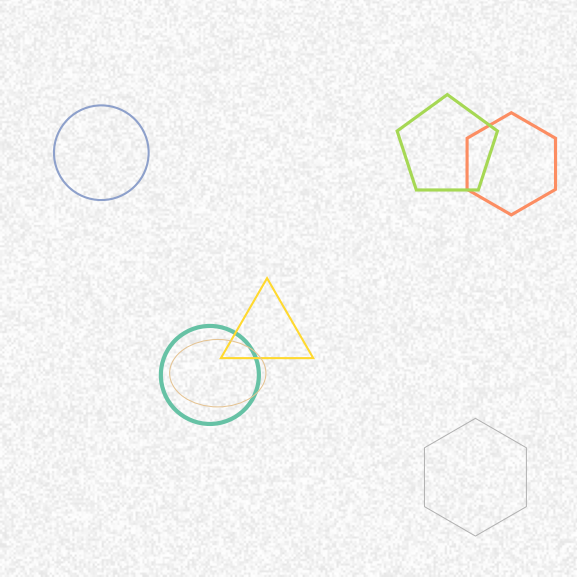[{"shape": "circle", "thickness": 2, "radius": 0.42, "center": [0.363, 0.35]}, {"shape": "hexagon", "thickness": 1.5, "radius": 0.44, "center": [0.885, 0.715]}, {"shape": "circle", "thickness": 1, "radius": 0.41, "center": [0.175, 0.735]}, {"shape": "pentagon", "thickness": 1.5, "radius": 0.46, "center": [0.775, 0.744]}, {"shape": "triangle", "thickness": 1, "radius": 0.46, "center": [0.462, 0.425]}, {"shape": "oval", "thickness": 0.5, "radius": 0.42, "center": [0.377, 0.353]}, {"shape": "hexagon", "thickness": 0.5, "radius": 0.51, "center": [0.823, 0.173]}]